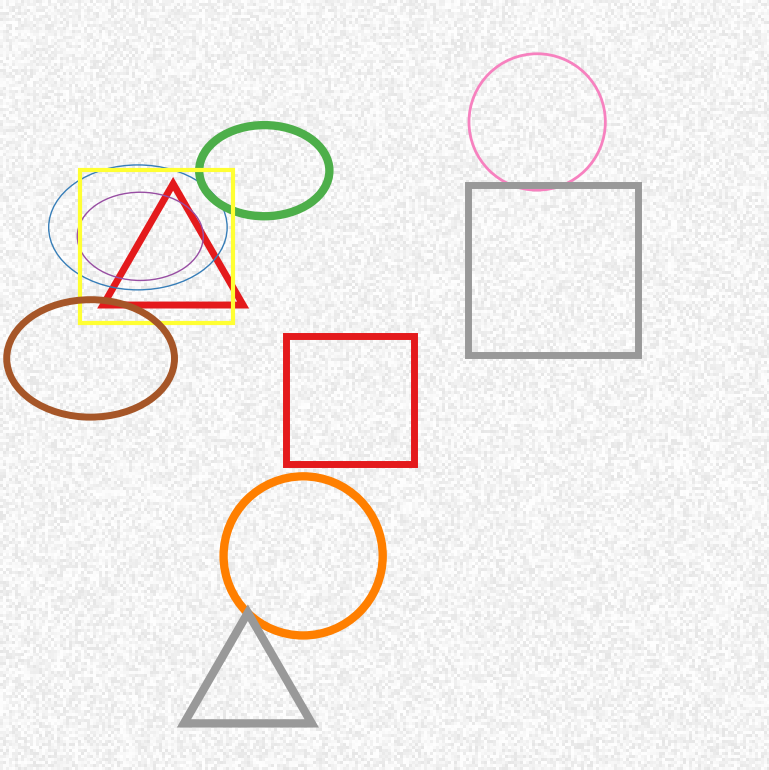[{"shape": "triangle", "thickness": 2.5, "radius": 0.52, "center": [0.225, 0.656]}, {"shape": "square", "thickness": 2.5, "radius": 0.42, "center": [0.455, 0.481]}, {"shape": "oval", "thickness": 0.5, "radius": 0.58, "center": [0.179, 0.705]}, {"shape": "oval", "thickness": 3, "radius": 0.42, "center": [0.343, 0.778]}, {"shape": "oval", "thickness": 0.5, "radius": 0.41, "center": [0.182, 0.693]}, {"shape": "circle", "thickness": 3, "radius": 0.52, "center": [0.394, 0.278]}, {"shape": "square", "thickness": 1.5, "radius": 0.5, "center": [0.203, 0.68]}, {"shape": "oval", "thickness": 2.5, "radius": 0.54, "center": [0.118, 0.535]}, {"shape": "circle", "thickness": 1, "radius": 0.44, "center": [0.698, 0.842]}, {"shape": "triangle", "thickness": 3, "radius": 0.48, "center": [0.322, 0.108]}, {"shape": "square", "thickness": 2.5, "radius": 0.55, "center": [0.718, 0.649]}]